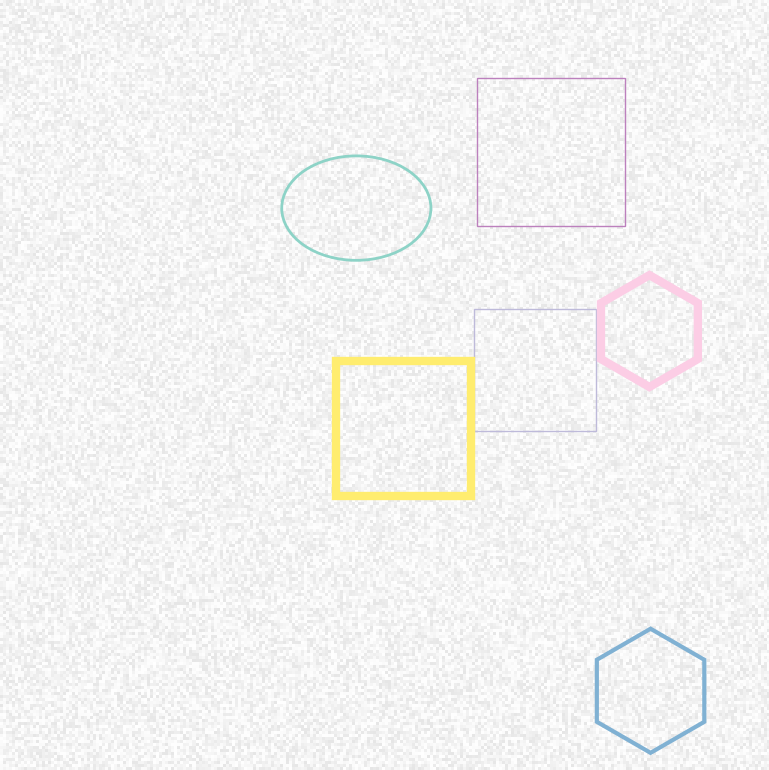[{"shape": "oval", "thickness": 1, "radius": 0.48, "center": [0.463, 0.73]}, {"shape": "square", "thickness": 0.5, "radius": 0.4, "center": [0.695, 0.519]}, {"shape": "hexagon", "thickness": 1.5, "radius": 0.4, "center": [0.845, 0.103]}, {"shape": "hexagon", "thickness": 3, "radius": 0.36, "center": [0.843, 0.57]}, {"shape": "square", "thickness": 0.5, "radius": 0.48, "center": [0.716, 0.803]}, {"shape": "square", "thickness": 3, "radius": 0.44, "center": [0.524, 0.443]}]